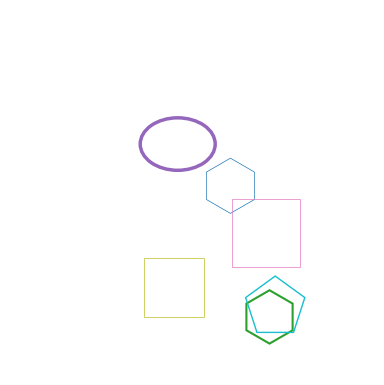[{"shape": "hexagon", "thickness": 0.5, "radius": 0.36, "center": [0.599, 0.517]}, {"shape": "hexagon", "thickness": 1.5, "radius": 0.35, "center": [0.7, 0.177]}, {"shape": "oval", "thickness": 2.5, "radius": 0.49, "center": [0.462, 0.626]}, {"shape": "square", "thickness": 0.5, "radius": 0.44, "center": [0.69, 0.396]}, {"shape": "square", "thickness": 0.5, "radius": 0.39, "center": [0.451, 0.253]}, {"shape": "pentagon", "thickness": 1, "radius": 0.4, "center": [0.715, 0.202]}]